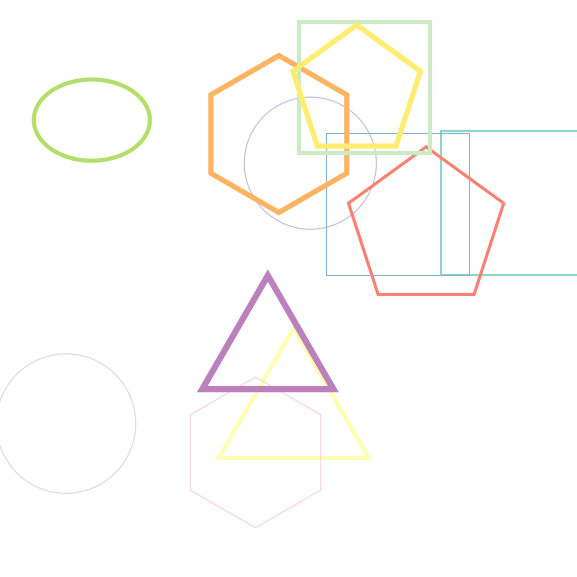[{"shape": "square", "thickness": 1, "radius": 0.62, "center": [0.888, 0.648]}, {"shape": "triangle", "thickness": 2, "radius": 0.75, "center": [0.509, 0.281]}, {"shape": "circle", "thickness": 0.5, "radius": 0.57, "center": [0.537, 0.717]}, {"shape": "pentagon", "thickness": 1.5, "radius": 0.71, "center": [0.738, 0.603]}, {"shape": "square", "thickness": 0.5, "radius": 0.62, "center": [0.688, 0.645]}, {"shape": "hexagon", "thickness": 2.5, "radius": 0.68, "center": [0.483, 0.767]}, {"shape": "oval", "thickness": 2, "radius": 0.5, "center": [0.159, 0.791]}, {"shape": "hexagon", "thickness": 0.5, "radius": 0.65, "center": [0.442, 0.216]}, {"shape": "circle", "thickness": 0.5, "radius": 0.6, "center": [0.114, 0.266]}, {"shape": "triangle", "thickness": 3, "radius": 0.66, "center": [0.464, 0.391]}, {"shape": "square", "thickness": 2, "radius": 0.57, "center": [0.631, 0.847]}, {"shape": "pentagon", "thickness": 2.5, "radius": 0.58, "center": [0.618, 0.84]}]